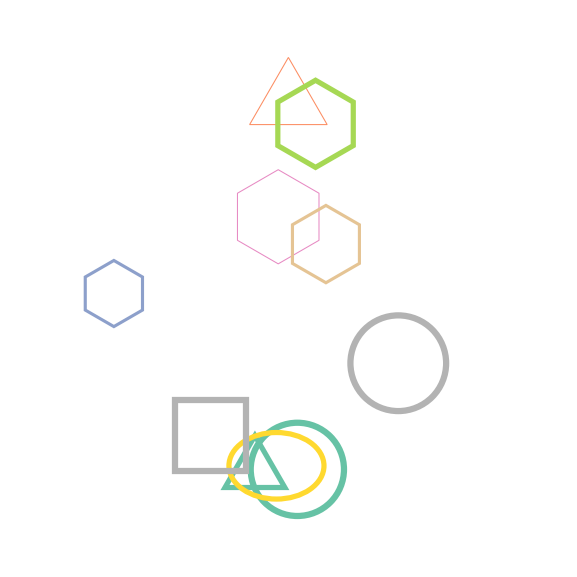[{"shape": "circle", "thickness": 3, "radius": 0.4, "center": [0.515, 0.186]}, {"shape": "triangle", "thickness": 2.5, "radius": 0.3, "center": [0.441, 0.185]}, {"shape": "triangle", "thickness": 0.5, "radius": 0.39, "center": [0.499, 0.822]}, {"shape": "hexagon", "thickness": 1.5, "radius": 0.29, "center": [0.197, 0.491]}, {"shape": "hexagon", "thickness": 0.5, "radius": 0.41, "center": [0.482, 0.624]}, {"shape": "hexagon", "thickness": 2.5, "radius": 0.38, "center": [0.546, 0.785]}, {"shape": "oval", "thickness": 2.5, "radius": 0.41, "center": [0.479, 0.193]}, {"shape": "hexagon", "thickness": 1.5, "radius": 0.33, "center": [0.564, 0.576]}, {"shape": "circle", "thickness": 3, "radius": 0.41, "center": [0.69, 0.37]}, {"shape": "square", "thickness": 3, "radius": 0.31, "center": [0.365, 0.244]}]